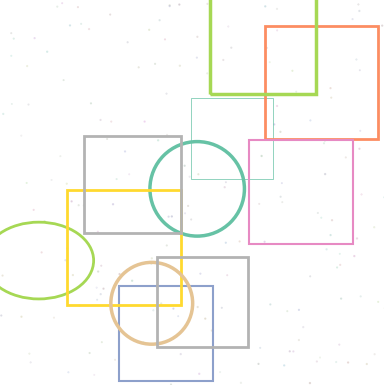[{"shape": "square", "thickness": 0.5, "radius": 0.53, "center": [0.602, 0.64]}, {"shape": "circle", "thickness": 2.5, "radius": 0.61, "center": [0.512, 0.509]}, {"shape": "square", "thickness": 2, "radius": 0.74, "center": [0.835, 0.786]}, {"shape": "square", "thickness": 1.5, "radius": 0.61, "center": [0.432, 0.134]}, {"shape": "square", "thickness": 1.5, "radius": 0.68, "center": [0.782, 0.501]}, {"shape": "oval", "thickness": 2, "radius": 0.71, "center": [0.101, 0.323]}, {"shape": "square", "thickness": 2.5, "radius": 0.69, "center": [0.683, 0.894]}, {"shape": "square", "thickness": 2, "radius": 0.75, "center": [0.322, 0.358]}, {"shape": "circle", "thickness": 2.5, "radius": 0.53, "center": [0.394, 0.212]}, {"shape": "square", "thickness": 2, "radius": 0.63, "center": [0.344, 0.522]}, {"shape": "square", "thickness": 2, "radius": 0.59, "center": [0.526, 0.216]}]